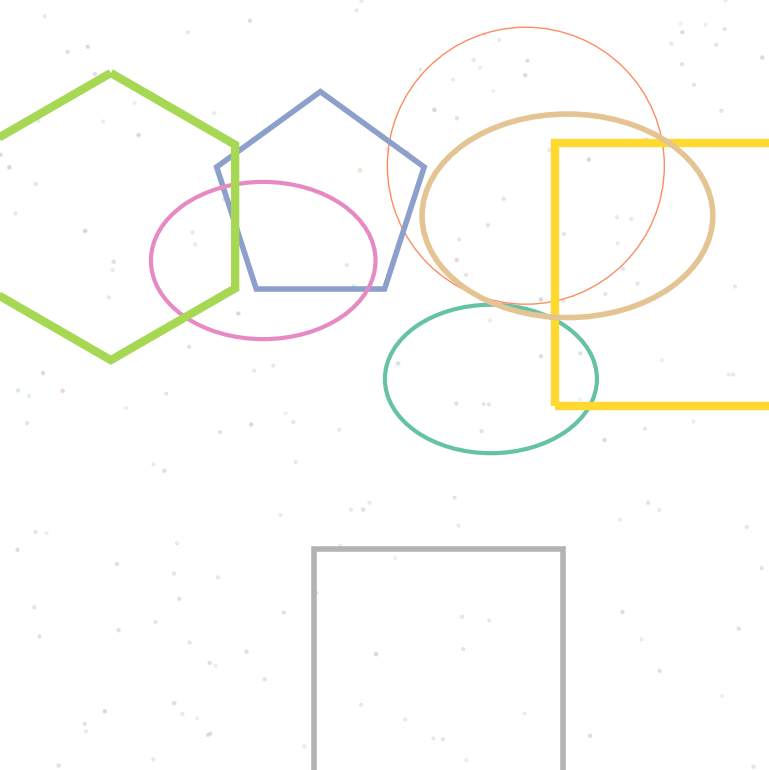[{"shape": "oval", "thickness": 1.5, "radius": 0.69, "center": [0.638, 0.508]}, {"shape": "circle", "thickness": 0.5, "radius": 0.9, "center": [0.683, 0.785]}, {"shape": "pentagon", "thickness": 2, "radius": 0.71, "center": [0.416, 0.739]}, {"shape": "oval", "thickness": 1.5, "radius": 0.73, "center": [0.342, 0.662]}, {"shape": "hexagon", "thickness": 3, "radius": 0.93, "center": [0.144, 0.719]}, {"shape": "square", "thickness": 3, "radius": 0.85, "center": [0.892, 0.643]}, {"shape": "oval", "thickness": 2, "radius": 0.94, "center": [0.737, 0.72]}, {"shape": "square", "thickness": 2, "radius": 0.81, "center": [0.57, 0.125]}]